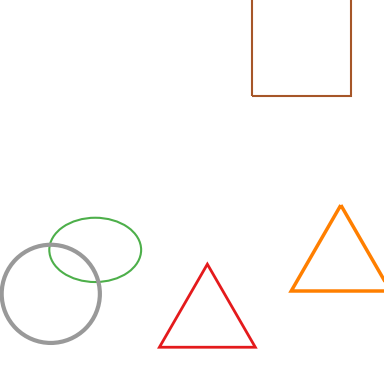[{"shape": "triangle", "thickness": 2, "radius": 0.72, "center": [0.539, 0.17]}, {"shape": "oval", "thickness": 1.5, "radius": 0.6, "center": [0.247, 0.351]}, {"shape": "triangle", "thickness": 2.5, "radius": 0.74, "center": [0.885, 0.319]}, {"shape": "square", "thickness": 1.5, "radius": 0.64, "center": [0.783, 0.878]}, {"shape": "circle", "thickness": 3, "radius": 0.64, "center": [0.132, 0.237]}]